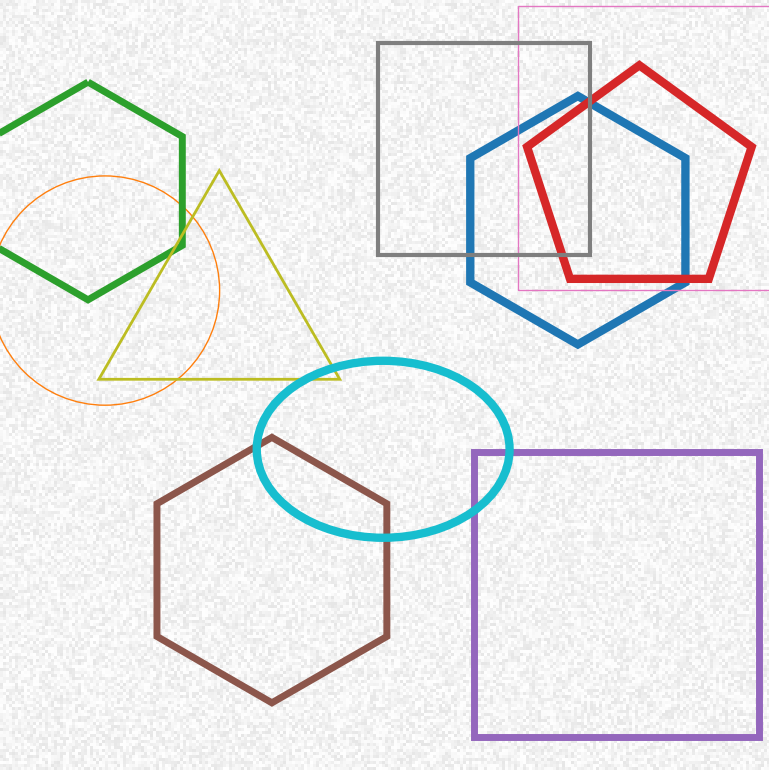[{"shape": "hexagon", "thickness": 3, "radius": 0.81, "center": [0.75, 0.714]}, {"shape": "circle", "thickness": 0.5, "radius": 0.74, "center": [0.136, 0.623]}, {"shape": "hexagon", "thickness": 2.5, "radius": 0.71, "center": [0.114, 0.752]}, {"shape": "pentagon", "thickness": 3, "radius": 0.77, "center": [0.83, 0.762]}, {"shape": "square", "thickness": 2.5, "radius": 0.92, "center": [0.8, 0.227]}, {"shape": "hexagon", "thickness": 2.5, "radius": 0.86, "center": [0.353, 0.26]}, {"shape": "square", "thickness": 0.5, "radius": 0.92, "center": [0.857, 0.808]}, {"shape": "square", "thickness": 1.5, "radius": 0.69, "center": [0.628, 0.807]}, {"shape": "triangle", "thickness": 1, "radius": 0.9, "center": [0.285, 0.598]}, {"shape": "oval", "thickness": 3, "radius": 0.82, "center": [0.498, 0.417]}]